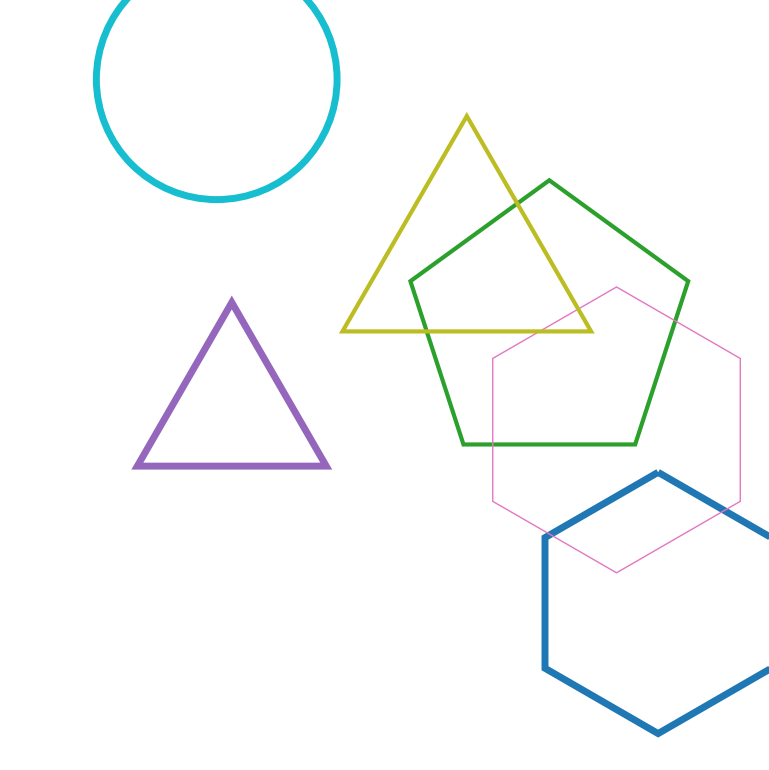[{"shape": "hexagon", "thickness": 2.5, "radius": 0.85, "center": [0.855, 0.217]}, {"shape": "pentagon", "thickness": 1.5, "radius": 0.95, "center": [0.713, 0.576]}, {"shape": "triangle", "thickness": 2.5, "radius": 0.71, "center": [0.301, 0.465]}, {"shape": "hexagon", "thickness": 0.5, "radius": 0.93, "center": [0.801, 0.442]}, {"shape": "triangle", "thickness": 1.5, "radius": 0.93, "center": [0.606, 0.663]}, {"shape": "circle", "thickness": 2.5, "radius": 0.78, "center": [0.281, 0.897]}]